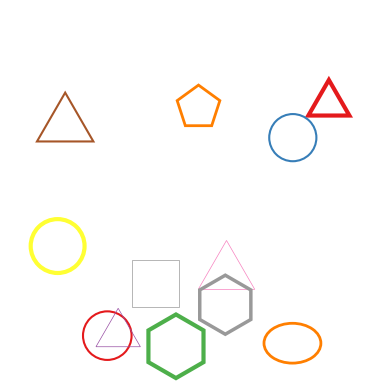[{"shape": "circle", "thickness": 1.5, "radius": 0.32, "center": [0.279, 0.128]}, {"shape": "triangle", "thickness": 3, "radius": 0.31, "center": [0.854, 0.731]}, {"shape": "circle", "thickness": 1.5, "radius": 0.31, "center": [0.761, 0.642]}, {"shape": "hexagon", "thickness": 3, "radius": 0.41, "center": [0.457, 0.101]}, {"shape": "triangle", "thickness": 0.5, "radius": 0.33, "center": [0.307, 0.133]}, {"shape": "pentagon", "thickness": 2, "radius": 0.29, "center": [0.516, 0.721]}, {"shape": "oval", "thickness": 2, "radius": 0.37, "center": [0.76, 0.109]}, {"shape": "circle", "thickness": 3, "radius": 0.35, "center": [0.15, 0.361]}, {"shape": "triangle", "thickness": 1.5, "radius": 0.42, "center": [0.169, 0.675]}, {"shape": "triangle", "thickness": 0.5, "radius": 0.42, "center": [0.588, 0.291]}, {"shape": "hexagon", "thickness": 2.5, "radius": 0.38, "center": [0.585, 0.208]}, {"shape": "square", "thickness": 0.5, "radius": 0.3, "center": [0.403, 0.264]}]